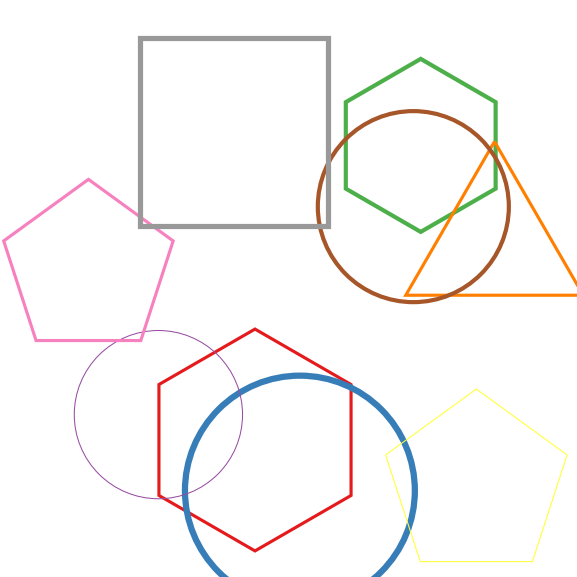[{"shape": "hexagon", "thickness": 1.5, "radius": 0.96, "center": [0.442, 0.237]}, {"shape": "circle", "thickness": 3, "radius": 1.0, "center": [0.519, 0.15]}, {"shape": "hexagon", "thickness": 2, "radius": 0.75, "center": [0.729, 0.747]}, {"shape": "circle", "thickness": 0.5, "radius": 0.73, "center": [0.274, 0.281]}, {"shape": "triangle", "thickness": 1.5, "radius": 0.89, "center": [0.856, 0.577]}, {"shape": "pentagon", "thickness": 0.5, "radius": 0.83, "center": [0.825, 0.16]}, {"shape": "circle", "thickness": 2, "radius": 0.83, "center": [0.716, 0.641]}, {"shape": "pentagon", "thickness": 1.5, "radius": 0.77, "center": [0.153, 0.534]}, {"shape": "square", "thickness": 2.5, "radius": 0.81, "center": [0.405, 0.771]}]